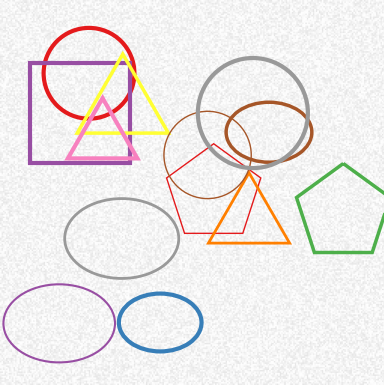[{"shape": "circle", "thickness": 3, "radius": 0.59, "center": [0.231, 0.81]}, {"shape": "pentagon", "thickness": 1, "radius": 0.64, "center": [0.555, 0.498]}, {"shape": "oval", "thickness": 3, "radius": 0.54, "center": [0.416, 0.162]}, {"shape": "pentagon", "thickness": 2.5, "radius": 0.64, "center": [0.892, 0.448]}, {"shape": "square", "thickness": 3, "radius": 0.65, "center": [0.208, 0.706]}, {"shape": "oval", "thickness": 1.5, "radius": 0.72, "center": [0.154, 0.16]}, {"shape": "triangle", "thickness": 2, "radius": 0.61, "center": [0.647, 0.429]}, {"shape": "triangle", "thickness": 2.5, "radius": 0.68, "center": [0.319, 0.723]}, {"shape": "circle", "thickness": 1, "radius": 0.57, "center": [0.539, 0.598]}, {"shape": "oval", "thickness": 2.5, "radius": 0.56, "center": [0.699, 0.657]}, {"shape": "triangle", "thickness": 3, "radius": 0.52, "center": [0.266, 0.641]}, {"shape": "circle", "thickness": 3, "radius": 0.71, "center": [0.657, 0.706]}, {"shape": "oval", "thickness": 2, "radius": 0.74, "center": [0.316, 0.38]}]